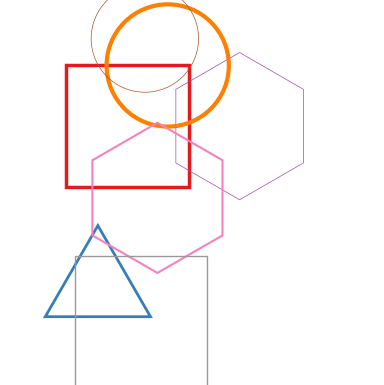[{"shape": "square", "thickness": 2.5, "radius": 0.79, "center": [0.331, 0.673]}, {"shape": "triangle", "thickness": 2, "radius": 0.79, "center": [0.254, 0.256]}, {"shape": "hexagon", "thickness": 0.5, "radius": 0.96, "center": [0.622, 0.672]}, {"shape": "circle", "thickness": 3, "radius": 0.79, "center": [0.436, 0.83]}, {"shape": "circle", "thickness": 0.5, "radius": 0.7, "center": [0.376, 0.9]}, {"shape": "hexagon", "thickness": 1.5, "radius": 0.98, "center": [0.409, 0.486]}, {"shape": "square", "thickness": 1, "radius": 0.85, "center": [0.367, 0.164]}]